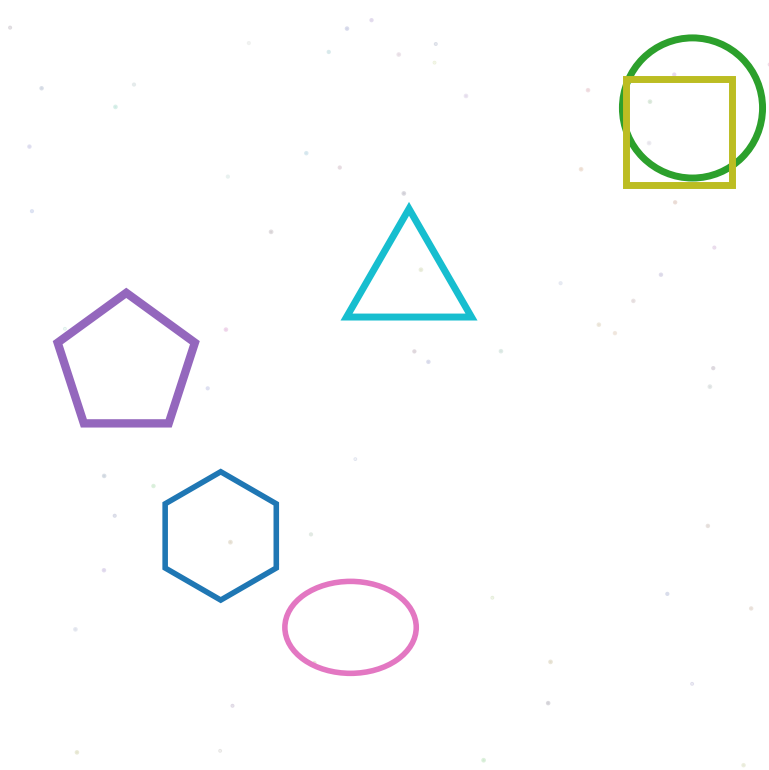[{"shape": "hexagon", "thickness": 2, "radius": 0.42, "center": [0.287, 0.304]}, {"shape": "circle", "thickness": 2.5, "radius": 0.45, "center": [0.899, 0.86]}, {"shape": "pentagon", "thickness": 3, "radius": 0.47, "center": [0.164, 0.526]}, {"shape": "oval", "thickness": 2, "radius": 0.43, "center": [0.455, 0.185]}, {"shape": "square", "thickness": 2.5, "radius": 0.35, "center": [0.881, 0.829]}, {"shape": "triangle", "thickness": 2.5, "radius": 0.47, "center": [0.531, 0.635]}]